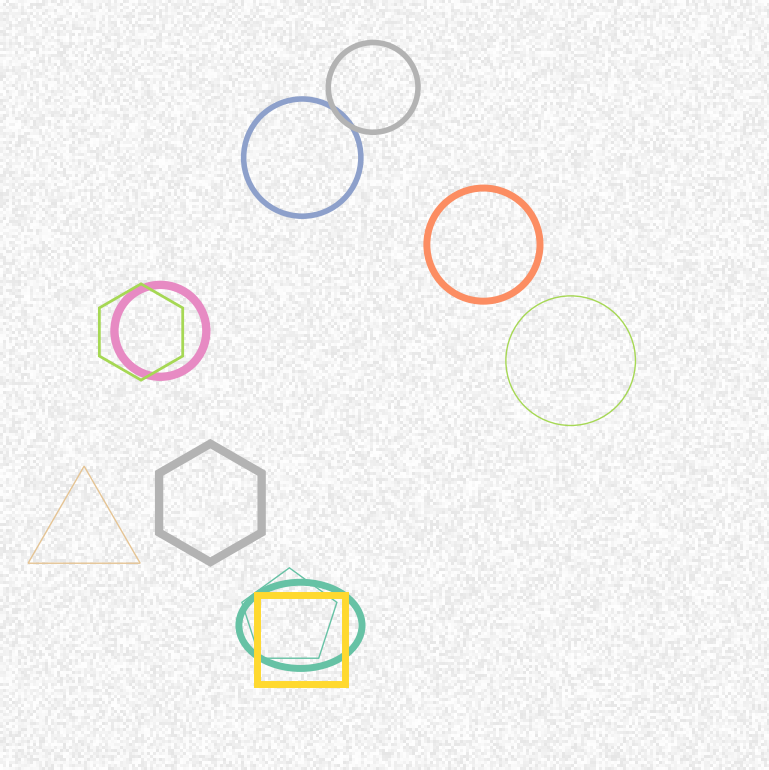[{"shape": "oval", "thickness": 2.5, "radius": 0.4, "center": [0.39, 0.188]}, {"shape": "pentagon", "thickness": 0.5, "radius": 0.32, "center": [0.376, 0.198]}, {"shape": "circle", "thickness": 2.5, "radius": 0.37, "center": [0.628, 0.682]}, {"shape": "circle", "thickness": 2, "radius": 0.38, "center": [0.393, 0.795]}, {"shape": "circle", "thickness": 3, "radius": 0.3, "center": [0.208, 0.57]}, {"shape": "hexagon", "thickness": 1, "radius": 0.31, "center": [0.183, 0.569]}, {"shape": "circle", "thickness": 0.5, "radius": 0.42, "center": [0.741, 0.532]}, {"shape": "square", "thickness": 2.5, "radius": 0.29, "center": [0.391, 0.17]}, {"shape": "triangle", "thickness": 0.5, "radius": 0.42, "center": [0.109, 0.311]}, {"shape": "circle", "thickness": 2, "radius": 0.29, "center": [0.485, 0.887]}, {"shape": "hexagon", "thickness": 3, "radius": 0.38, "center": [0.273, 0.347]}]